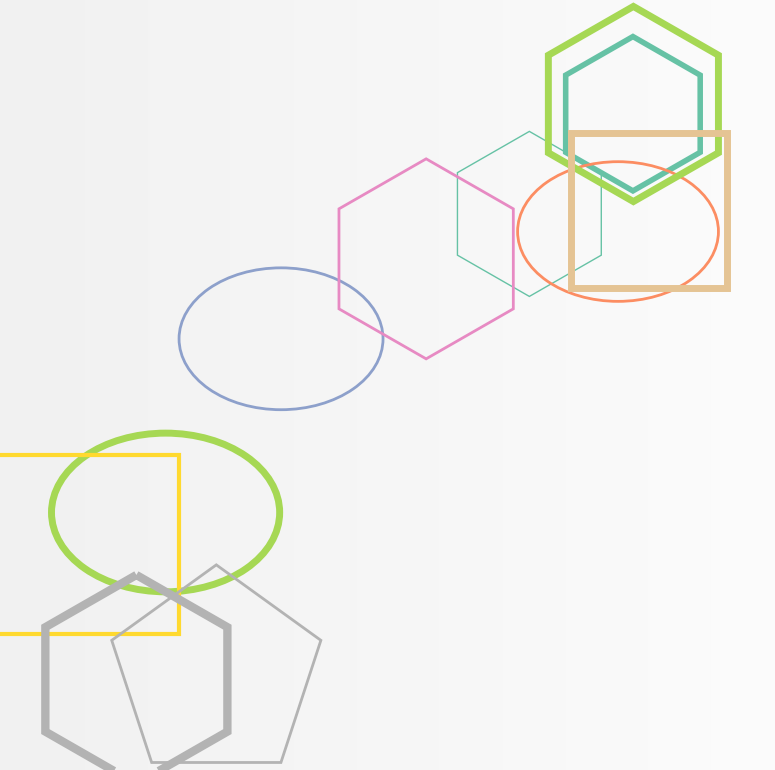[{"shape": "hexagon", "thickness": 0.5, "radius": 0.54, "center": [0.683, 0.722]}, {"shape": "hexagon", "thickness": 2, "radius": 0.5, "center": [0.817, 0.852]}, {"shape": "oval", "thickness": 1, "radius": 0.65, "center": [0.797, 0.699]}, {"shape": "oval", "thickness": 1, "radius": 0.66, "center": [0.363, 0.56]}, {"shape": "hexagon", "thickness": 1, "radius": 0.65, "center": [0.55, 0.664]}, {"shape": "hexagon", "thickness": 2.5, "radius": 0.63, "center": [0.817, 0.865]}, {"shape": "oval", "thickness": 2.5, "radius": 0.74, "center": [0.214, 0.334]}, {"shape": "square", "thickness": 1.5, "radius": 0.58, "center": [0.114, 0.293]}, {"shape": "square", "thickness": 2.5, "radius": 0.51, "center": [0.837, 0.727]}, {"shape": "hexagon", "thickness": 3, "radius": 0.68, "center": [0.176, 0.118]}, {"shape": "pentagon", "thickness": 1, "radius": 0.71, "center": [0.279, 0.125]}]